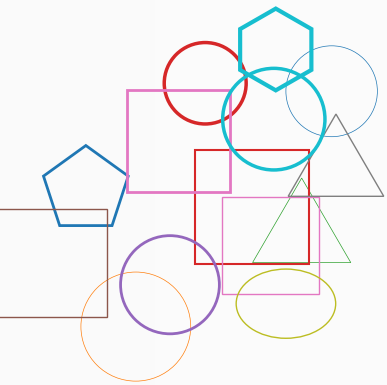[{"shape": "circle", "thickness": 0.5, "radius": 0.59, "center": [0.856, 0.763]}, {"shape": "pentagon", "thickness": 2, "radius": 0.57, "center": [0.222, 0.507]}, {"shape": "circle", "thickness": 0.5, "radius": 0.71, "center": [0.35, 0.152]}, {"shape": "triangle", "thickness": 0.5, "radius": 0.73, "center": [0.779, 0.391]}, {"shape": "square", "thickness": 1.5, "radius": 0.74, "center": [0.651, 0.463]}, {"shape": "circle", "thickness": 2.5, "radius": 0.53, "center": [0.53, 0.784]}, {"shape": "circle", "thickness": 2, "radius": 0.64, "center": [0.439, 0.26]}, {"shape": "square", "thickness": 1, "radius": 0.7, "center": [0.137, 0.318]}, {"shape": "square", "thickness": 2, "radius": 0.66, "center": [0.461, 0.634]}, {"shape": "square", "thickness": 1, "radius": 0.63, "center": [0.698, 0.363]}, {"shape": "triangle", "thickness": 1, "radius": 0.71, "center": [0.867, 0.561]}, {"shape": "oval", "thickness": 1, "radius": 0.64, "center": [0.738, 0.211]}, {"shape": "circle", "thickness": 2.5, "radius": 0.66, "center": [0.707, 0.691]}, {"shape": "hexagon", "thickness": 3, "radius": 0.53, "center": [0.712, 0.871]}]